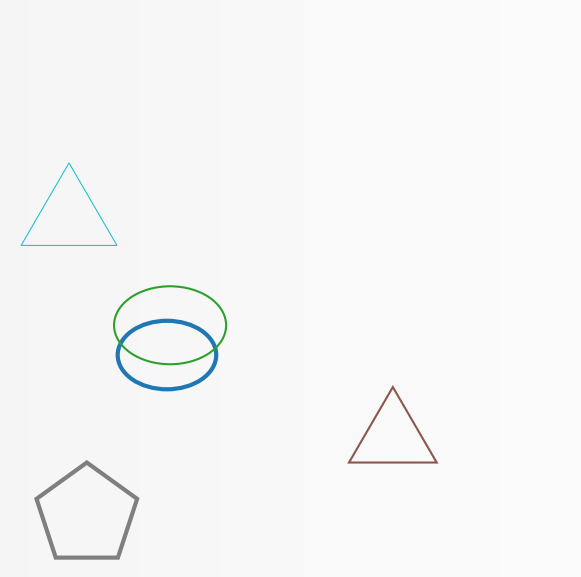[{"shape": "oval", "thickness": 2, "radius": 0.42, "center": [0.287, 0.384]}, {"shape": "oval", "thickness": 1, "radius": 0.48, "center": [0.293, 0.436]}, {"shape": "triangle", "thickness": 1, "radius": 0.44, "center": [0.676, 0.242]}, {"shape": "pentagon", "thickness": 2, "radius": 0.46, "center": [0.149, 0.107]}, {"shape": "triangle", "thickness": 0.5, "radius": 0.48, "center": [0.119, 0.622]}]